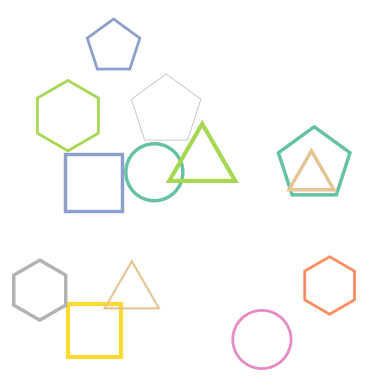[{"shape": "circle", "thickness": 2.5, "radius": 0.37, "center": [0.401, 0.553]}, {"shape": "pentagon", "thickness": 2.5, "radius": 0.49, "center": [0.816, 0.573]}, {"shape": "hexagon", "thickness": 2, "radius": 0.37, "center": [0.856, 0.259]}, {"shape": "square", "thickness": 2.5, "radius": 0.37, "center": [0.244, 0.526]}, {"shape": "pentagon", "thickness": 2, "radius": 0.36, "center": [0.295, 0.879]}, {"shape": "circle", "thickness": 2, "radius": 0.38, "center": [0.68, 0.118]}, {"shape": "triangle", "thickness": 3, "radius": 0.5, "center": [0.525, 0.579]}, {"shape": "hexagon", "thickness": 2, "radius": 0.46, "center": [0.176, 0.7]}, {"shape": "square", "thickness": 3, "radius": 0.35, "center": [0.245, 0.142]}, {"shape": "triangle", "thickness": 2.5, "radius": 0.34, "center": [0.809, 0.541]}, {"shape": "triangle", "thickness": 1.5, "radius": 0.41, "center": [0.342, 0.24]}, {"shape": "pentagon", "thickness": 0.5, "radius": 0.47, "center": [0.431, 0.713]}, {"shape": "hexagon", "thickness": 2.5, "radius": 0.39, "center": [0.103, 0.246]}]